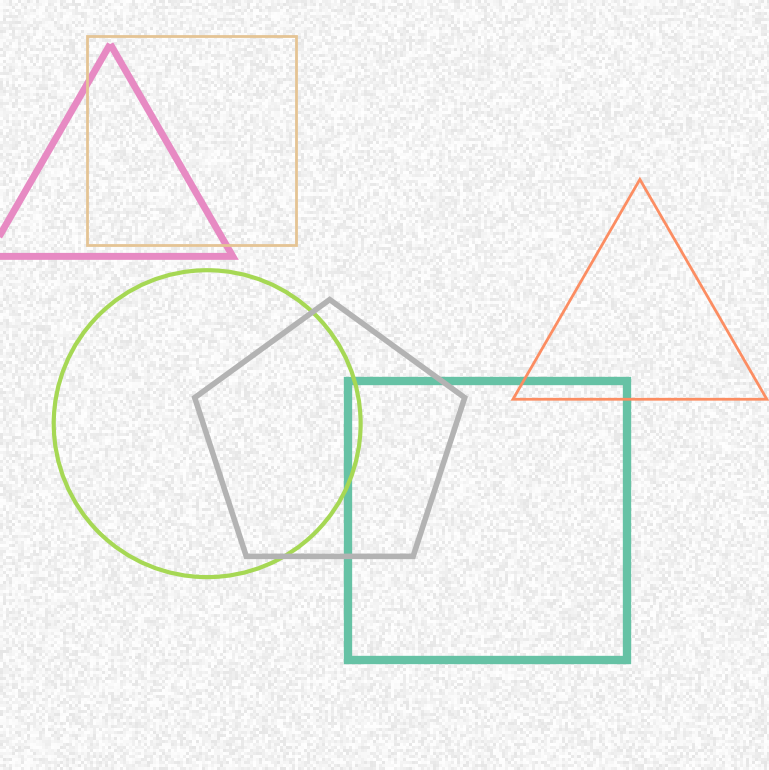[{"shape": "square", "thickness": 3, "radius": 0.91, "center": [0.634, 0.324]}, {"shape": "triangle", "thickness": 1, "radius": 0.95, "center": [0.831, 0.577]}, {"shape": "triangle", "thickness": 2.5, "radius": 0.92, "center": [0.143, 0.759]}, {"shape": "circle", "thickness": 1.5, "radius": 1.0, "center": [0.269, 0.45]}, {"shape": "square", "thickness": 1, "radius": 0.68, "center": [0.249, 0.818]}, {"shape": "pentagon", "thickness": 2, "radius": 0.92, "center": [0.428, 0.427]}]